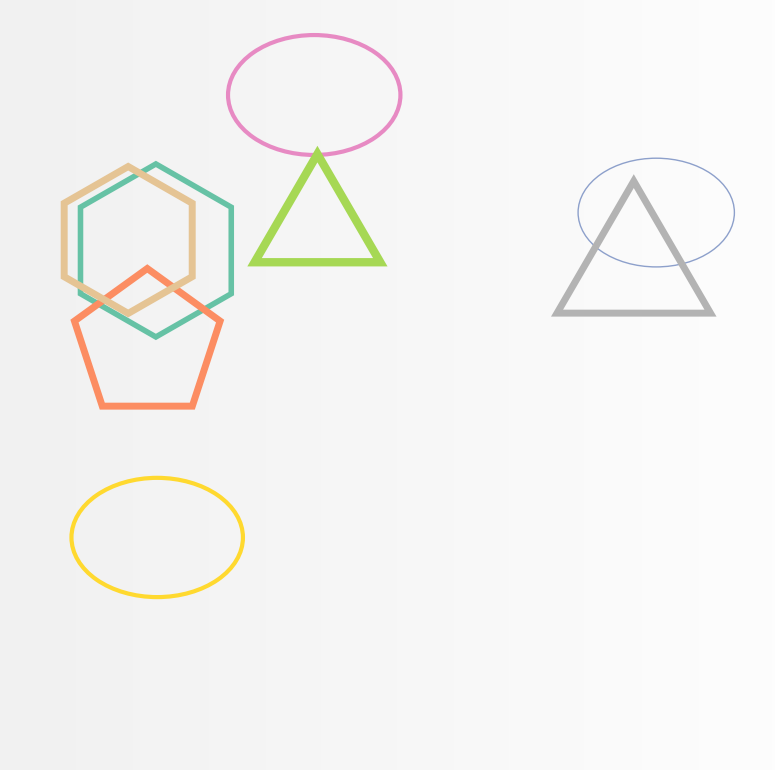[{"shape": "hexagon", "thickness": 2, "radius": 0.56, "center": [0.201, 0.675]}, {"shape": "pentagon", "thickness": 2.5, "radius": 0.49, "center": [0.19, 0.552]}, {"shape": "oval", "thickness": 0.5, "radius": 0.5, "center": [0.847, 0.724]}, {"shape": "oval", "thickness": 1.5, "radius": 0.56, "center": [0.405, 0.877]}, {"shape": "triangle", "thickness": 3, "radius": 0.47, "center": [0.41, 0.706]}, {"shape": "oval", "thickness": 1.5, "radius": 0.55, "center": [0.203, 0.302]}, {"shape": "hexagon", "thickness": 2.5, "radius": 0.48, "center": [0.165, 0.688]}, {"shape": "triangle", "thickness": 2.5, "radius": 0.57, "center": [0.818, 0.65]}]